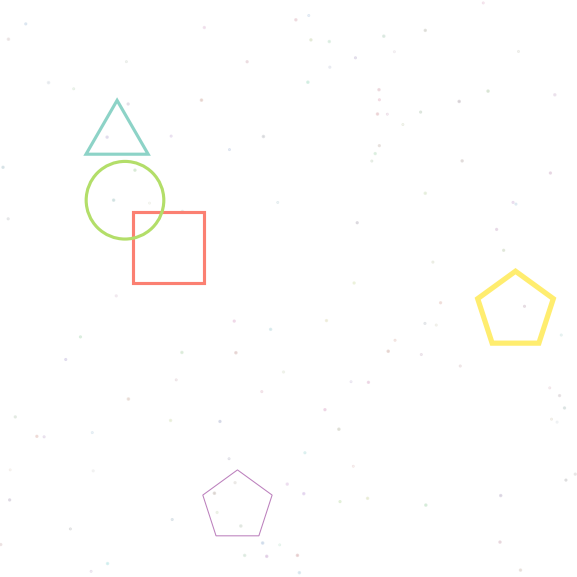[{"shape": "triangle", "thickness": 1.5, "radius": 0.31, "center": [0.203, 0.763]}, {"shape": "square", "thickness": 1.5, "radius": 0.31, "center": [0.292, 0.571]}, {"shape": "circle", "thickness": 1.5, "radius": 0.34, "center": [0.216, 0.652]}, {"shape": "pentagon", "thickness": 0.5, "radius": 0.32, "center": [0.411, 0.122]}, {"shape": "pentagon", "thickness": 2.5, "radius": 0.34, "center": [0.893, 0.461]}]